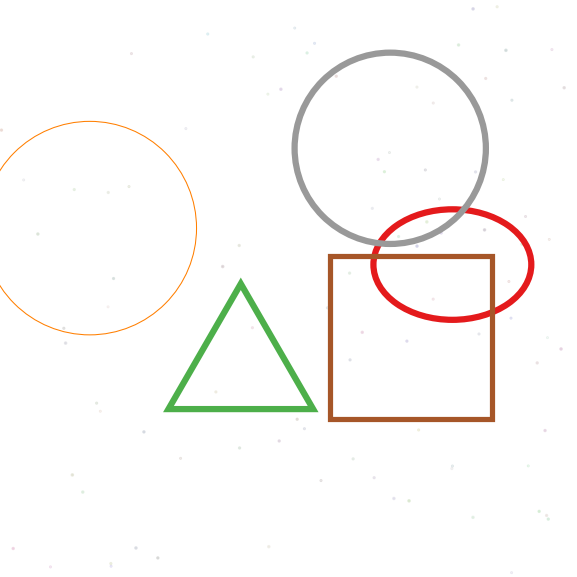[{"shape": "oval", "thickness": 3, "radius": 0.68, "center": [0.783, 0.541]}, {"shape": "triangle", "thickness": 3, "radius": 0.72, "center": [0.417, 0.363]}, {"shape": "circle", "thickness": 0.5, "radius": 0.92, "center": [0.155, 0.604]}, {"shape": "square", "thickness": 2.5, "radius": 0.7, "center": [0.712, 0.414]}, {"shape": "circle", "thickness": 3, "radius": 0.83, "center": [0.676, 0.742]}]